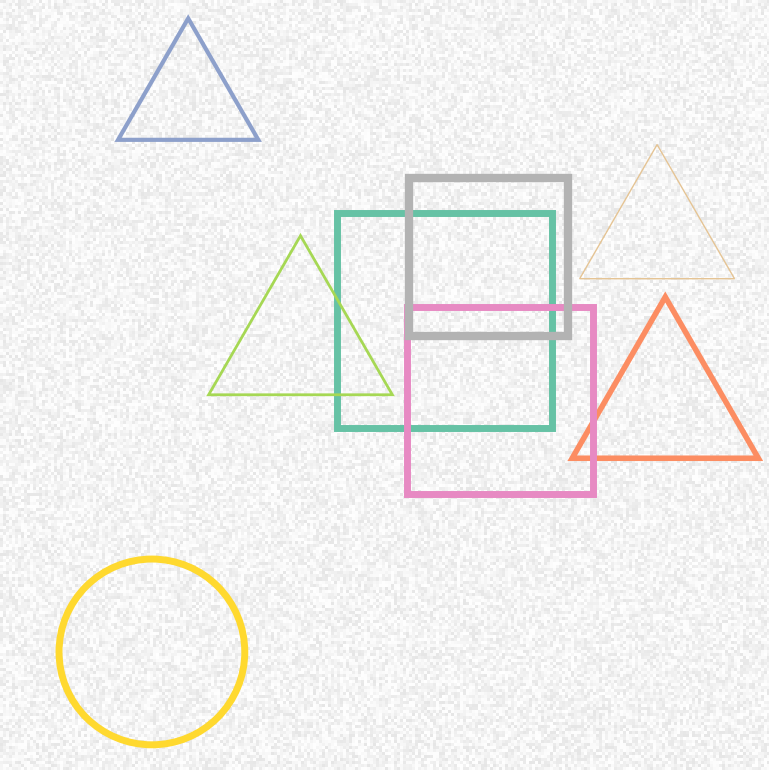[{"shape": "square", "thickness": 2.5, "radius": 0.7, "center": [0.577, 0.584]}, {"shape": "triangle", "thickness": 2, "radius": 0.7, "center": [0.864, 0.475]}, {"shape": "triangle", "thickness": 1.5, "radius": 0.53, "center": [0.244, 0.871]}, {"shape": "square", "thickness": 2.5, "radius": 0.61, "center": [0.65, 0.48]}, {"shape": "triangle", "thickness": 1, "radius": 0.69, "center": [0.39, 0.556]}, {"shape": "circle", "thickness": 2.5, "radius": 0.6, "center": [0.197, 0.153]}, {"shape": "triangle", "thickness": 0.5, "radius": 0.58, "center": [0.853, 0.696]}, {"shape": "square", "thickness": 3, "radius": 0.51, "center": [0.634, 0.666]}]